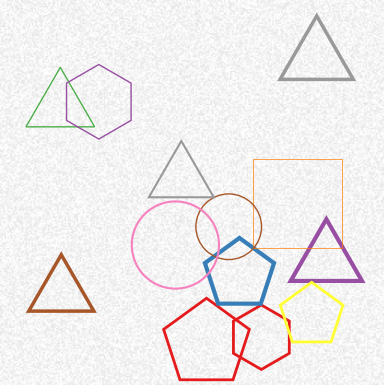[{"shape": "hexagon", "thickness": 2, "radius": 0.42, "center": [0.679, 0.124]}, {"shape": "pentagon", "thickness": 2, "radius": 0.59, "center": [0.536, 0.108]}, {"shape": "pentagon", "thickness": 3, "radius": 0.47, "center": [0.622, 0.288]}, {"shape": "triangle", "thickness": 1, "radius": 0.51, "center": [0.157, 0.722]}, {"shape": "triangle", "thickness": 3, "radius": 0.53, "center": [0.848, 0.324]}, {"shape": "hexagon", "thickness": 1, "radius": 0.48, "center": [0.257, 0.736]}, {"shape": "square", "thickness": 0.5, "radius": 0.58, "center": [0.772, 0.471]}, {"shape": "pentagon", "thickness": 2, "radius": 0.43, "center": [0.81, 0.181]}, {"shape": "circle", "thickness": 1, "radius": 0.43, "center": [0.594, 0.411]}, {"shape": "triangle", "thickness": 2.5, "radius": 0.49, "center": [0.159, 0.241]}, {"shape": "circle", "thickness": 1.5, "radius": 0.57, "center": [0.456, 0.364]}, {"shape": "triangle", "thickness": 2.5, "radius": 0.55, "center": [0.823, 0.849]}, {"shape": "triangle", "thickness": 1.5, "radius": 0.49, "center": [0.471, 0.536]}]